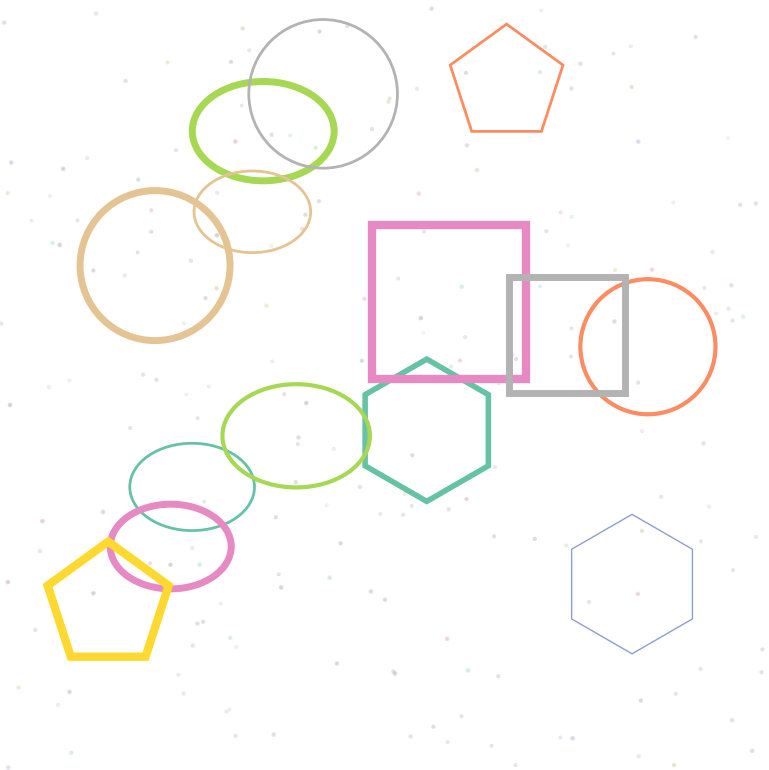[{"shape": "oval", "thickness": 1, "radius": 0.4, "center": [0.25, 0.368]}, {"shape": "hexagon", "thickness": 2, "radius": 0.46, "center": [0.554, 0.441]}, {"shape": "circle", "thickness": 1.5, "radius": 0.44, "center": [0.841, 0.55]}, {"shape": "pentagon", "thickness": 1, "radius": 0.39, "center": [0.658, 0.892]}, {"shape": "hexagon", "thickness": 0.5, "radius": 0.45, "center": [0.821, 0.241]}, {"shape": "square", "thickness": 3, "radius": 0.5, "center": [0.583, 0.608]}, {"shape": "oval", "thickness": 2.5, "radius": 0.39, "center": [0.222, 0.29]}, {"shape": "oval", "thickness": 2.5, "radius": 0.46, "center": [0.342, 0.83]}, {"shape": "oval", "thickness": 1.5, "radius": 0.48, "center": [0.385, 0.434]}, {"shape": "pentagon", "thickness": 3, "radius": 0.41, "center": [0.14, 0.214]}, {"shape": "oval", "thickness": 1, "radius": 0.38, "center": [0.328, 0.725]}, {"shape": "circle", "thickness": 2.5, "radius": 0.49, "center": [0.201, 0.655]}, {"shape": "circle", "thickness": 1, "radius": 0.48, "center": [0.42, 0.878]}, {"shape": "square", "thickness": 2.5, "radius": 0.38, "center": [0.736, 0.565]}]